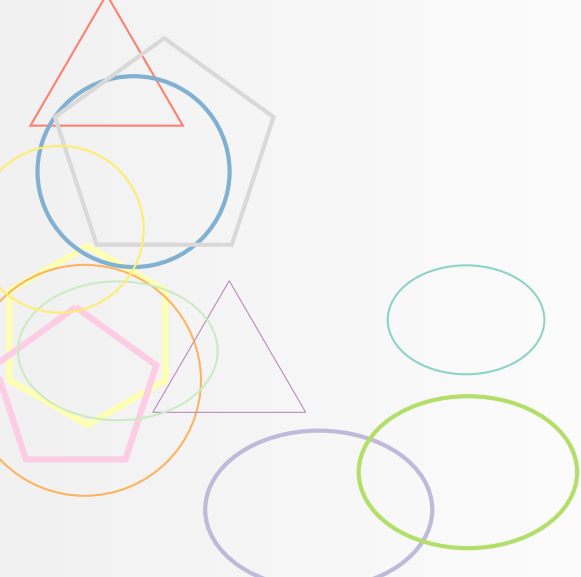[{"shape": "oval", "thickness": 1, "radius": 0.67, "center": [0.802, 0.445]}, {"shape": "hexagon", "thickness": 3, "radius": 0.78, "center": [0.15, 0.418]}, {"shape": "oval", "thickness": 2, "radius": 0.98, "center": [0.548, 0.117]}, {"shape": "triangle", "thickness": 1, "radius": 0.76, "center": [0.183, 0.857]}, {"shape": "circle", "thickness": 2, "radius": 0.83, "center": [0.23, 0.702]}, {"shape": "circle", "thickness": 1, "radius": 1.0, "center": [0.146, 0.341]}, {"shape": "oval", "thickness": 2, "radius": 0.94, "center": [0.805, 0.181]}, {"shape": "pentagon", "thickness": 3, "radius": 0.73, "center": [0.13, 0.322]}, {"shape": "pentagon", "thickness": 2, "radius": 0.99, "center": [0.283, 0.735]}, {"shape": "triangle", "thickness": 0.5, "radius": 0.76, "center": [0.394, 0.361]}, {"shape": "oval", "thickness": 1, "radius": 0.86, "center": [0.203, 0.392]}, {"shape": "circle", "thickness": 1, "radius": 0.72, "center": [0.103, 0.602]}]